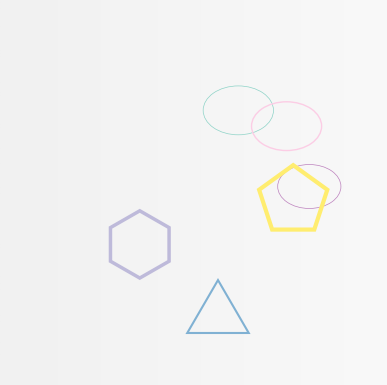[{"shape": "oval", "thickness": 0.5, "radius": 0.45, "center": [0.615, 0.713]}, {"shape": "hexagon", "thickness": 2.5, "radius": 0.44, "center": [0.361, 0.365]}, {"shape": "triangle", "thickness": 1.5, "radius": 0.46, "center": [0.563, 0.181]}, {"shape": "oval", "thickness": 1, "radius": 0.45, "center": [0.74, 0.672]}, {"shape": "oval", "thickness": 0.5, "radius": 0.41, "center": [0.798, 0.516]}, {"shape": "pentagon", "thickness": 3, "radius": 0.46, "center": [0.757, 0.479]}]